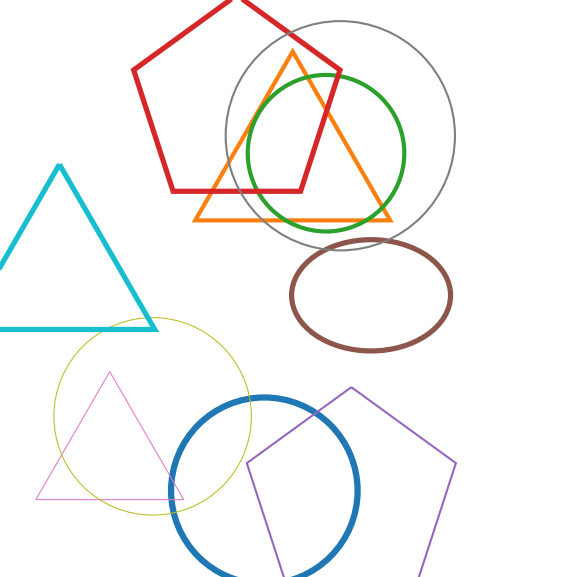[{"shape": "circle", "thickness": 3, "radius": 0.81, "center": [0.458, 0.149]}, {"shape": "triangle", "thickness": 2, "radius": 0.97, "center": [0.507, 0.715]}, {"shape": "circle", "thickness": 2, "radius": 0.68, "center": [0.565, 0.734]}, {"shape": "pentagon", "thickness": 2.5, "radius": 0.94, "center": [0.41, 0.82]}, {"shape": "pentagon", "thickness": 1, "radius": 0.95, "center": [0.608, 0.138]}, {"shape": "oval", "thickness": 2.5, "radius": 0.69, "center": [0.643, 0.488]}, {"shape": "triangle", "thickness": 0.5, "radius": 0.74, "center": [0.19, 0.208]}, {"shape": "circle", "thickness": 1, "radius": 0.99, "center": [0.589, 0.764]}, {"shape": "circle", "thickness": 0.5, "radius": 0.85, "center": [0.264, 0.278]}, {"shape": "triangle", "thickness": 2.5, "radius": 0.95, "center": [0.103, 0.524]}]